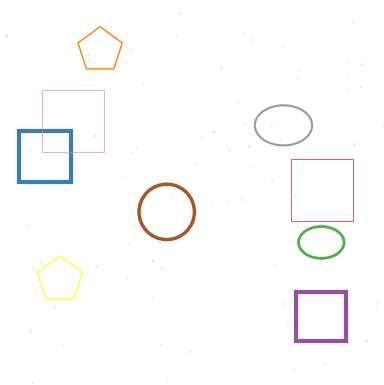[{"shape": "square", "thickness": 0.5, "radius": 0.41, "center": [0.837, 0.507]}, {"shape": "square", "thickness": 3, "radius": 0.34, "center": [0.117, 0.593]}, {"shape": "oval", "thickness": 2, "radius": 0.3, "center": [0.835, 0.37]}, {"shape": "square", "thickness": 3, "radius": 0.32, "center": [0.834, 0.178]}, {"shape": "pentagon", "thickness": 1, "radius": 0.3, "center": [0.26, 0.87]}, {"shape": "pentagon", "thickness": 1, "radius": 0.31, "center": [0.155, 0.273]}, {"shape": "circle", "thickness": 2.5, "radius": 0.36, "center": [0.433, 0.45]}, {"shape": "square", "thickness": 0.5, "radius": 0.4, "center": [0.189, 0.686]}, {"shape": "oval", "thickness": 1.5, "radius": 0.37, "center": [0.736, 0.674]}]